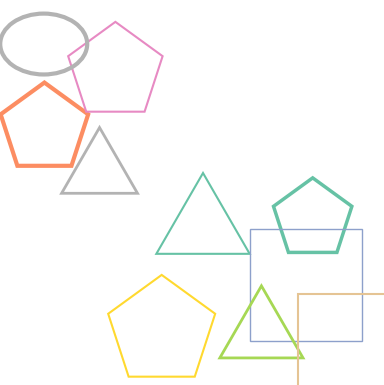[{"shape": "triangle", "thickness": 1.5, "radius": 0.7, "center": [0.527, 0.411]}, {"shape": "pentagon", "thickness": 2.5, "radius": 0.54, "center": [0.812, 0.431]}, {"shape": "pentagon", "thickness": 3, "radius": 0.6, "center": [0.115, 0.666]}, {"shape": "square", "thickness": 1, "radius": 0.73, "center": [0.795, 0.26]}, {"shape": "pentagon", "thickness": 1.5, "radius": 0.64, "center": [0.3, 0.814]}, {"shape": "triangle", "thickness": 2, "radius": 0.62, "center": [0.679, 0.133]}, {"shape": "pentagon", "thickness": 1.5, "radius": 0.73, "center": [0.42, 0.14]}, {"shape": "square", "thickness": 1.5, "radius": 0.6, "center": [0.893, 0.115]}, {"shape": "triangle", "thickness": 2, "radius": 0.57, "center": [0.259, 0.555]}, {"shape": "oval", "thickness": 3, "radius": 0.56, "center": [0.114, 0.886]}]